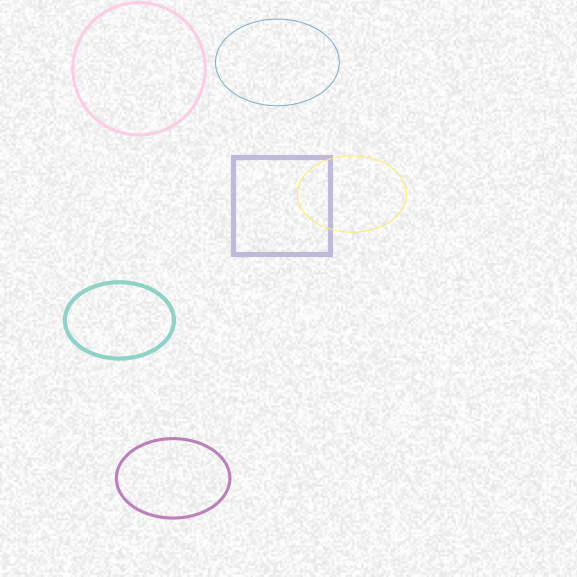[{"shape": "oval", "thickness": 2, "radius": 0.47, "center": [0.207, 0.444]}, {"shape": "square", "thickness": 2.5, "radius": 0.42, "center": [0.488, 0.643]}, {"shape": "oval", "thickness": 0.5, "radius": 0.54, "center": [0.48, 0.891]}, {"shape": "circle", "thickness": 1.5, "radius": 0.57, "center": [0.241, 0.88]}, {"shape": "oval", "thickness": 1.5, "radius": 0.49, "center": [0.3, 0.171]}, {"shape": "oval", "thickness": 0.5, "radius": 0.47, "center": [0.609, 0.663]}]